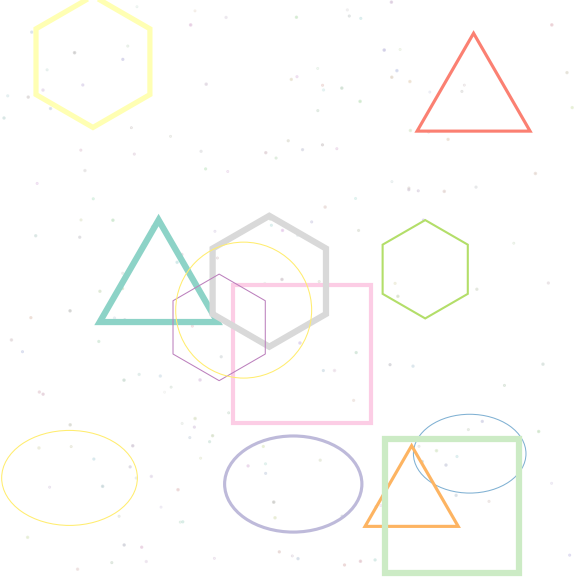[{"shape": "triangle", "thickness": 3, "radius": 0.59, "center": [0.275, 0.5]}, {"shape": "hexagon", "thickness": 2.5, "radius": 0.57, "center": [0.161, 0.892]}, {"shape": "oval", "thickness": 1.5, "radius": 0.59, "center": [0.508, 0.161]}, {"shape": "triangle", "thickness": 1.5, "radius": 0.56, "center": [0.82, 0.829]}, {"shape": "oval", "thickness": 0.5, "radius": 0.49, "center": [0.813, 0.214]}, {"shape": "triangle", "thickness": 1.5, "radius": 0.47, "center": [0.713, 0.134]}, {"shape": "hexagon", "thickness": 1, "radius": 0.43, "center": [0.736, 0.533]}, {"shape": "square", "thickness": 2, "radius": 0.6, "center": [0.523, 0.386]}, {"shape": "hexagon", "thickness": 3, "radius": 0.57, "center": [0.466, 0.512]}, {"shape": "hexagon", "thickness": 0.5, "radius": 0.46, "center": [0.379, 0.432]}, {"shape": "square", "thickness": 3, "radius": 0.58, "center": [0.782, 0.123]}, {"shape": "oval", "thickness": 0.5, "radius": 0.59, "center": [0.12, 0.172]}, {"shape": "circle", "thickness": 0.5, "radius": 0.59, "center": [0.422, 0.462]}]